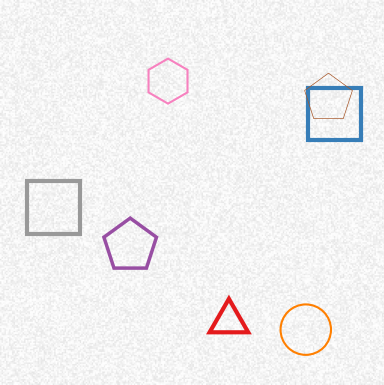[{"shape": "triangle", "thickness": 3, "radius": 0.29, "center": [0.595, 0.166]}, {"shape": "square", "thickness": 3, "radius": 0.34, "center": [0.869, 0.704]}, {"shape": "pentagon", "thickness": 2.5, "radius": 0.36, "center": [0.338, 0.362]}, {"shape": "circle", "thickness": 1.5, "radius": 0.33, "center": [0.794, 0.144]}, {"shape": "pentagon", "thickness": 0.5, "radius": 0.33, "center": [0.853, 0.745]}, {"shape": "hexagon", "thickness": 1.5, "radius": 0.29, "center": [0.436, 0.789]}, {"shape": "square", "thickness": 3, "radius": 0.34, "center": [0.139, 0.462]}]